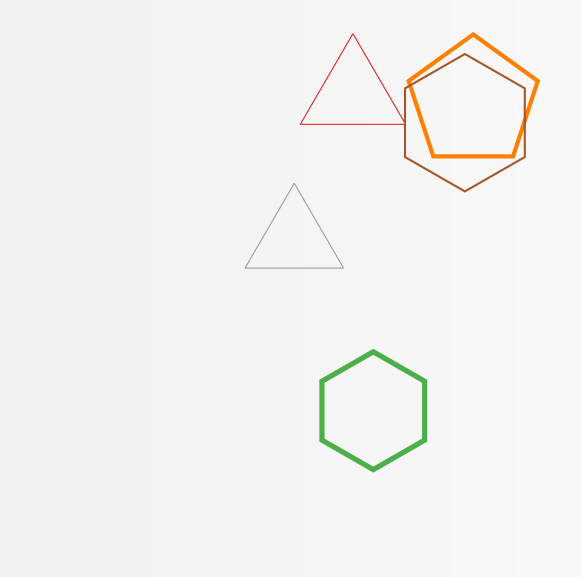[{"shape": "triangle", "thickness": 0.5, "radius": 0.52, "center": [0.607, 0.836]}, {"shape": "hexagon", "thickness": 2.5, "radius": 0.51, "center": [0.642, 0.288]}, {"shape": "pentagon", "thickness": 2, "radius": 0.58, "center": [0.814, 0.823]}, {"shape": "hexagon", "thickness": 1, "radius": 0.59, "center": [0.8, 0.787]}, {"shape": "triangle", "thickness": 0.5, "radius": 0.49, "center": [0.506, 0.584]}]